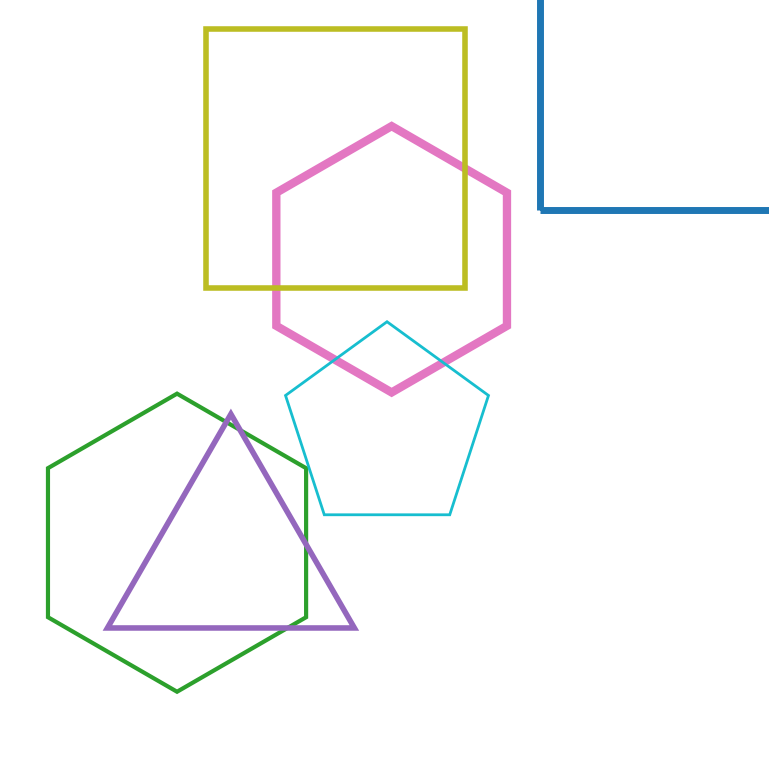[{"shape": "square", "thickness": 2.5, "radius": 0.75, "center": [0.851, 0.876]}, {"shape": "hexagon", "thickness": 1.5, "radius": 0.97, "center": [0.23, 0.295]}, {"shape": "triangle", "thickness": 2, "radius": 0.93, "center": [0.3, 0.277]}, {"shape": "hexagon", "thickness": 3, "radius": 0.86, "center": [0.509, 0.663]}, {"shape": "square", "thickness": 2, "radius": 0.84, "center": [0.436, 0.794]}, {"shape": "pentagon", "thickness": 1, "radius": 0.69, "center": [0.503, 0.444]}]